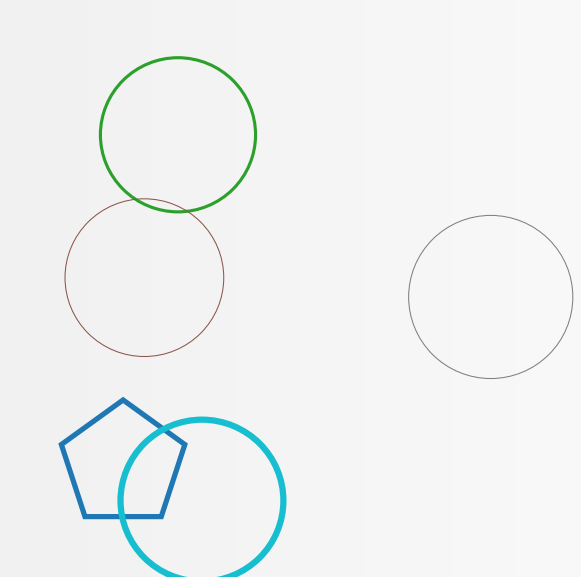[{"shape": "pentagon", "thickness": 2.5, "radius": 0.56, "center": [0.212, 0.195]}, {"shape": "circle", "thickness": 1.5, "radius": 0.67, "center": [0.306, 0.766]}, {"shape": "circle", "thickness": 0.5, "radius": 0.68, "center": [0.248, 0.518]}, {"shape": "circle", "thickness": 0.5, "radius": 0.71, "center": [0.844, 0.485]}, {"shape": "circle", "thickness": 3, "radius": 0.7, "center": [0.347, 0.132]}]